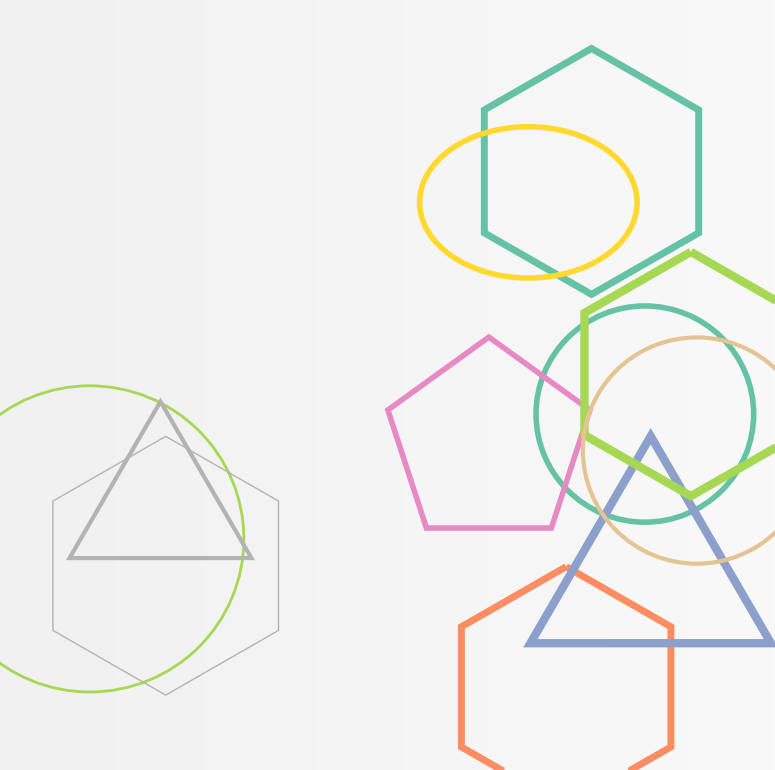[{"shape": "circle", "thickness": 2, "radius": 0.7, "center": [0.832, 0.462]}, {"shape": "hexagon", "thickness": 2.5, "radius": 0.8, "center": [0.763, 0.777]}, {"shape": "hexagon", "thickness": 2.5, "radius": 0.78, "center": [0.731, 0.108]}, {"shape": "triangle", "thickness": 3, "radius": 0.9, "center": [0.84, 0.254]}, {"shape": "pentagon", "thickness": 2, "radius": 0.69, "center": [0.631, 0.425]}, {"shape": "hexagon", "thickness": 3, "radius": 0.79, "center": [0.891, 0.514]}, {"shape": "circle", "thickness": 1, "radius": 0.99, "center": [0.116, 0.3]}, {"shape": "oval", "thickness": 2, "radius": 0.7, "center": [0.682, 0.737]}, {"shape": "circle", "thickness": 1.5, "radius": 0.73, "center": [0.899, 0.415]}, {"shape": "hexagon", "thickness": 0.5, "radius": 0.84, "center": [0.214, 0.265]}, {"shape": "triangle", "thickness": 1.5, "radius": 0.68, "center": [0.207, 0.343]}]